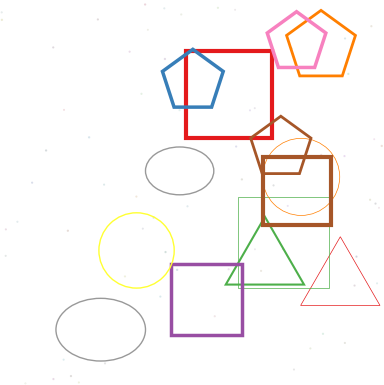[{"shape": "triangle", "thickness": 0.5, "radius": 0.6, "center": [0.884, 0.266]}, {"shape": "square", "thickness": 3, "radius": 0.56, "center": [0.595, 0.755]}, {"shape": "pentagon", "thickness": 2.5, "radius": 0.41, "center": [0.501, 0.789]}, {"shape": "square", "thickness": 0.5, "radius": 0.59, "center": [0.737, 0.369]}, {"shape": "triangle", "thickness": 1.5, "radius": 0.59, "center": [0.688, 0.32]}, {"shape": "square", "thickness": 2.5, "radius": 0.46, "center": [0.536, 0.222]}, {"shape": "circle", "thickness": 0.5, "radius": 0.5, "center": [0.782, 0.541]}, {"shape": "pentagon", "thickness": 2, "radius": 0.47, "center": [0.834, 0.879]}, {"shape": "circle", "thickness": 1, "radius": 0.49, "center": [0.355, 0.349]}, {"shape": "pentagon", "thickness": 2, "radius": 0.41, "center": [0.729, 0.616]}, {"shape": "square", "thickness": 3, "radius": 0.44, "center": [0.771, 0.503]}, {"shape": "pentagon", "thickness": 2.5, "radius": 0.4, "center": [0.77, 0.89]}, {"shape": "oval", "thickness": 1, "radius": 0.58, "center": [0.262, 0.144]}, {"shape": "oval", "thickness": 1, "radius": 0.44, "center": [0.467, 0.556]}]